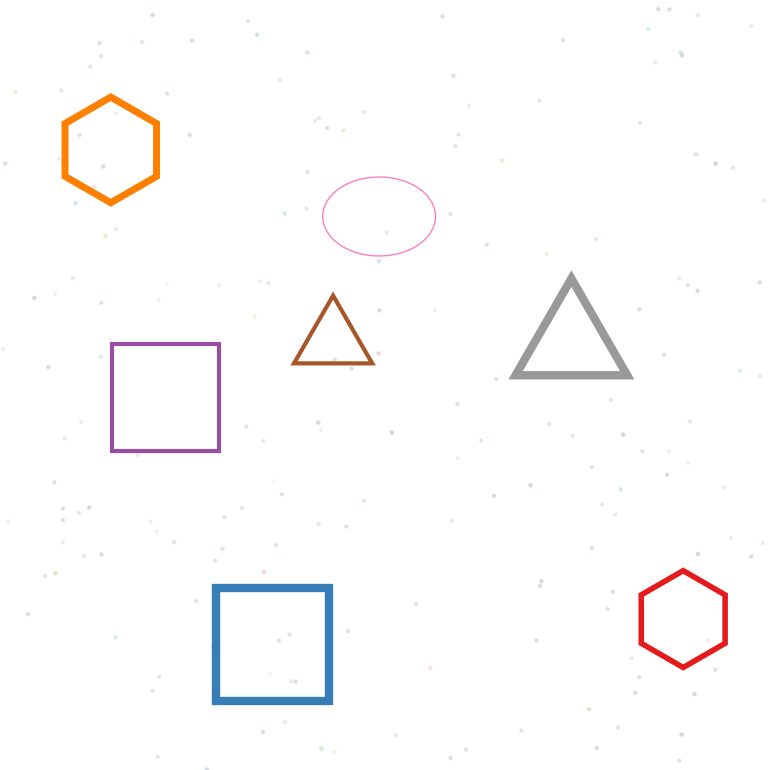[{"shape": "hexagon", "thickness": 2, "radius": 0.31, "center": [0.887, 0.196]}, {"shape": "square", "thickness": 3, "radius": 0.37, "center": [0.354, 0.163]}, {"shape": "square", "thickness": 1.5, "radius": 0.35, "center": [0.215, 0.483]}, {"shape": "hexagon", "thickness": 2.5, "radius": 0.34, "center": [0.144, 0.805]}, {"shape": "triangle", "thickness": 1.5, "radius": 0.29, "center": [0.433, 0.557]}, {"shape": "oval", "thickness": 0.5, "radius": 0.37, "center": [0.492, 0.719]}, {"shape": "triangle", "thickness": 3, "radius": 0.42, "center": [0.742, 0.555]}]